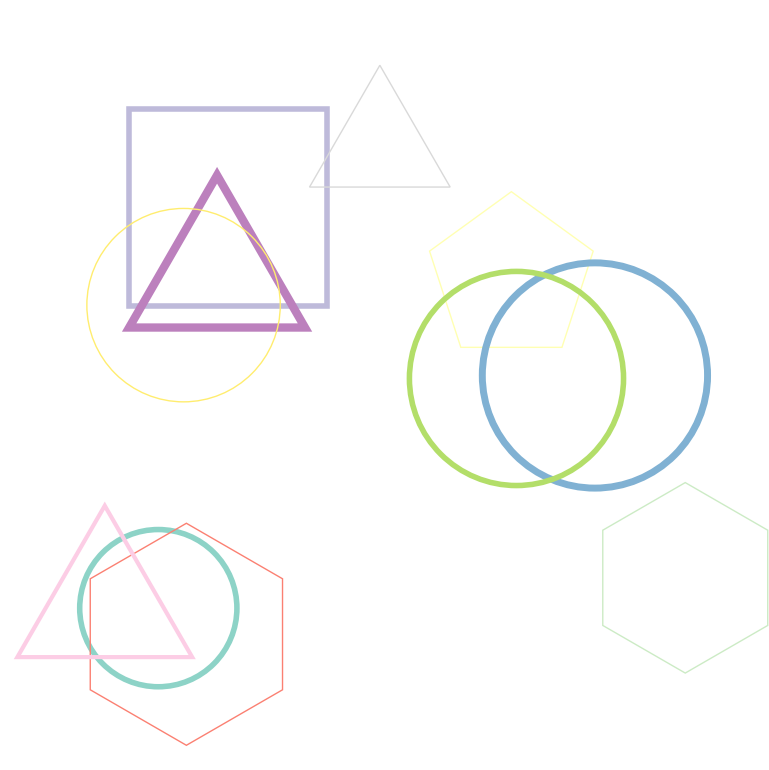[{"shape": "circle", "thickness": 2, "radius": 0.51, "center": [0.206, 0.21]}, {"shape": "pentagon", "thickness": 0.5, "radius": 0.56, "center": [0.664, 0.639]}, {"shape": "square", "thickness": 2, "radius": 0.64, "center": [0.296, 0.731]}, {"shape": "hexagon", "thickness": 0.5, "radius": 0.72, "center": [0.242, 0.176]}, {"shape": "circle", "thickness": 2.5, "radius": 0.73, "center": [0.773, 0.512]}, {"shape": "circle", "thickness": 2, "radius": 0.7, "center": [0.671, 0.508]}, {"shape": "triangle", "thickness": 1.5, "radius": 0.66, "center": [0.136, 0.212]}, {"shape": "triangle", "thickness": 0.5, "radius": 0.53, "center": [0.493, 0.81]}, {"shape": "triangle", "thickness": 3, "radius": 0.66, "center": [0.282, 0.641]}, {"shape": "hexagon", "thickness": 0.5, "radius": 0.62, "center": [0.89, 0.25]}, {"shape": "circle", "thickness": 0.5, "radius": 0.63, "center": [0.238, 0.604]}]